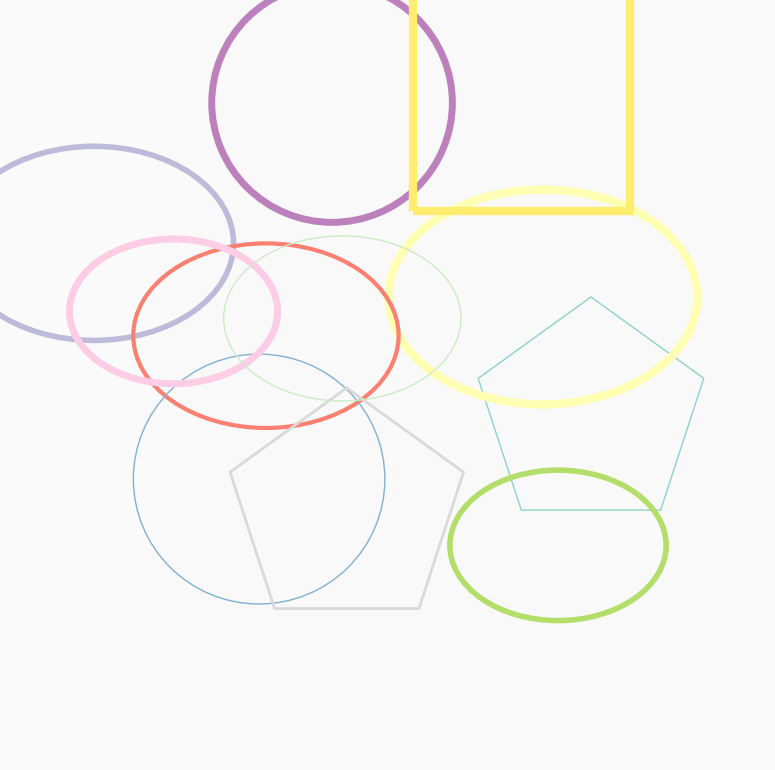[{"shape": "pentagon", "thickness": 0.5, "radius": 0.76, "center": [0.763, 0.461]}, {"shape": "oval", "thickness": 3, "radius": 1.0, "center": [0.701, 0.614]}, {"shape": "oval", "thickness": 2, "radius": 0.9, "center": [0.121, 0.684]}, {"shape": "oval", "thickness": 1.5, "radius": 0.86, "center": [0.343, 0.564]}, {"shape": "circle", "thickness": 0.5, "radius": 0.81, "center": [0.334, 0.378]}, {"shape": "oval", "thickness": 2, "radius": 0.7, "center": [0.72, 0.292]}, {"shape": "oval", "thickness": 2.5, "radius": 0.67, "center": [0.224, 0.596]}, {"shape": "pentagon", "thickness": 1, "radius": 0.79, "center": [0.447, 0.338]}, {"shape": "circle", "thickness": 2.5, "radius": 0.78, "center": [0.428, 0.866]}, {"shape": "oval", "thickness": 0.5, "radius": 0.77, "center": [0.442, 0.586]}, {"shape": "square", "thickness": 3, "radius": 0.7, "center": [0.673, 0.866]}]